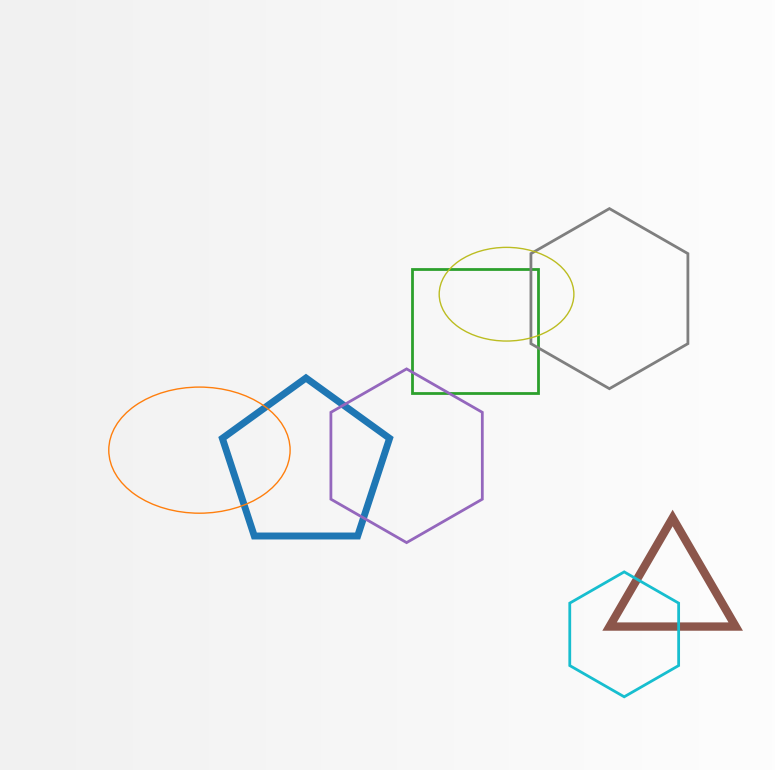[{"shape": "pentagon", "thickness": 2.5, "radius": 0.57, "center": [0.395, 0.396]}, {"shape": "oval", "thickness": 0.5, "radius": 0.58, "center": [0.257, 0.415]}, {"shape": "square", "thickness": 1, "radius": 0.4, "center": [0.613, 0.57]}, {"shape": "hexagon", "thickness": 1, "radius": 0.56, "center": [0.525, 0.408]}, {"shape": "triangle", "thickness": 3, "radius": 0.47, "center": [0.868, 0.233]}, {"shape": "hexagon", "thickness": 1, "radius": 0.58, "center": [0.786, 0.612]}, {"shape": "oval", "thickness": 0.5, "radius": 0.43, "center": [0.654, 0.618]}, {"shape": "hexagon", "thickness": 1, "radius": 0.41, "center": [0.805, 0.176]}]